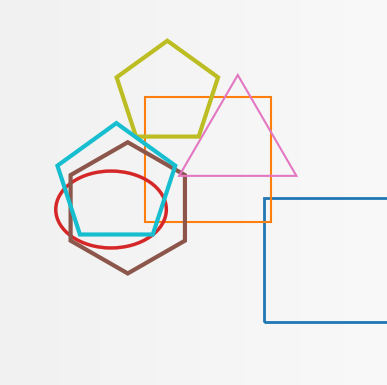[{"shape": "square", "thickness": 2, "radius": 0.81, "center": [0.843, 0.325]}, {"shape": "square", "thickness": 1.5, "radius": 0.81, "center": [0.537, 0.585]}, {"shape": "oval", "thickness": 2.5, "radius": 0.71, "center": [0.287, 0.456]}, {"shape": "hexagon", "thickness": 3, "radius": 0.85, "center": [0.33, 0.46]}, {"shape": "triangle", "thickness": 1.5, "radius": 0.87, "center": [0.614, 0.631]}, {"shape": "pentagon", "thickness": 3, "radius": 0.69, "center": [0.432, 0.757]}, {"shape": "pentagon", "thickness": 3, "radius": 0.8, "center": [0.3, 0.52]}]